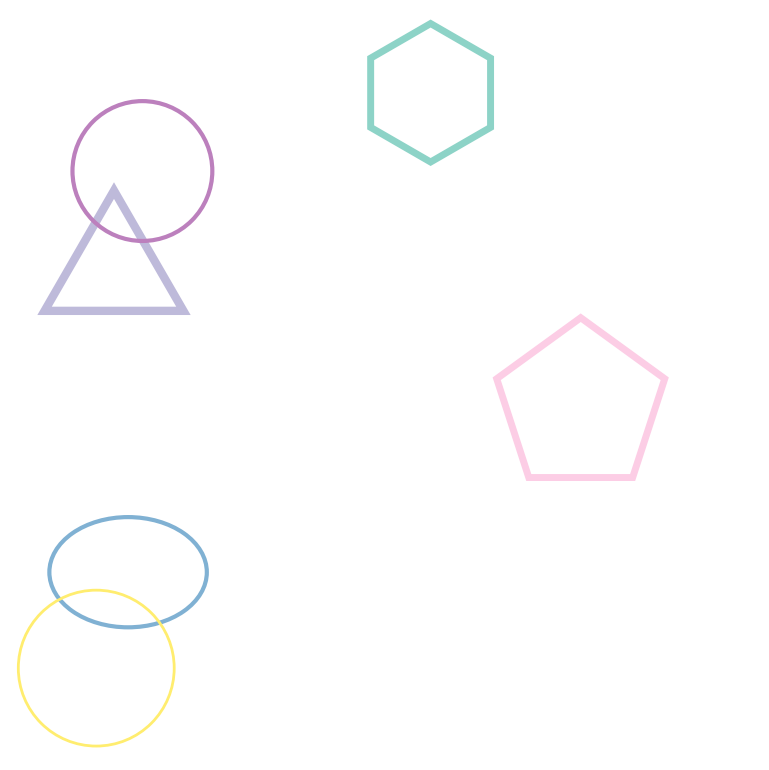[{"shape": "hexagon", "thickness": 2.5, "radius": 0.45, "center": [0.559, 0.88]}, {"shape": "triangle", "thickness": 3, "radius": 0.52, "center": [0.148, 0.648]}, {"shape": "oval", "thickness": 1.5, "radius": 0.51, "center": [0.166, 0.257]}, {"shape": "pentagon", "thickness": 2.5, "radius": 0.57, "center": [0.754, 0.473]}, {"shape": "circle", "thickness": 1.5, "radius": 0.45, "center": [0.185, 0.778]}, {"shape": "circle", "thickness": 1, "radius": 0.51, "center": [0.125, 0.132]}]